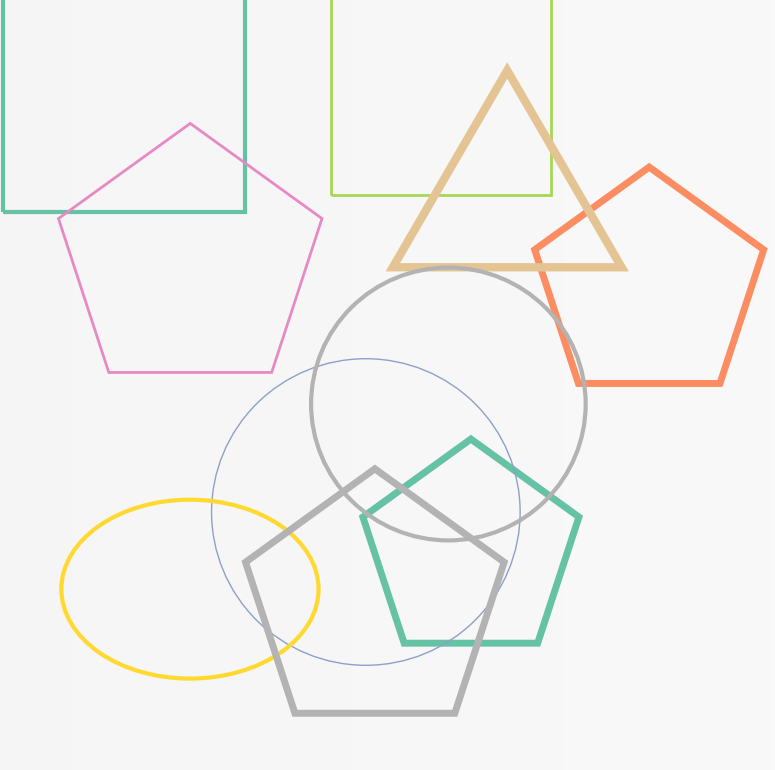[{"shape": "square", "thickness": 1.5, "radius": 0.78, "center": [0.159, 0.881]}, {"shape": "pentagon", "thickness": 2.5, "radius": 0.73, "center": [0.608, 0.283]}, {"shape": "pentagon", "thickness": 2.5, "radius": 0.78, "center": [0.838, 0.628]}, {"shape": "circle", "thickness": 0.5, "radius": 1.0, "center": [0.472, 0.335]}, {"shape": "pentagon", "thickness": 1, "radius": 0.89, "center": [0.245, 0.661]}, {"shape": "square", "thickness": 1, "radius": 0.71, "center": [0.569, 0.888]}, {"shape": "oval", "thickness": 1.5, "radius": 0.83, "center": [0.245, 0.235]}, {"shape": "triangle", "thickness": 3, "radius": 0.85, "center": [0.654, 0.738]}, {"shape": "pentagon", "thickness": 2.5, "radius": 0.88, "center": [0.484, 0.216]}, {"shape": "circle", "thickness": 1.5, "radius": 0.89, "center": [0.579, 0.475]}]